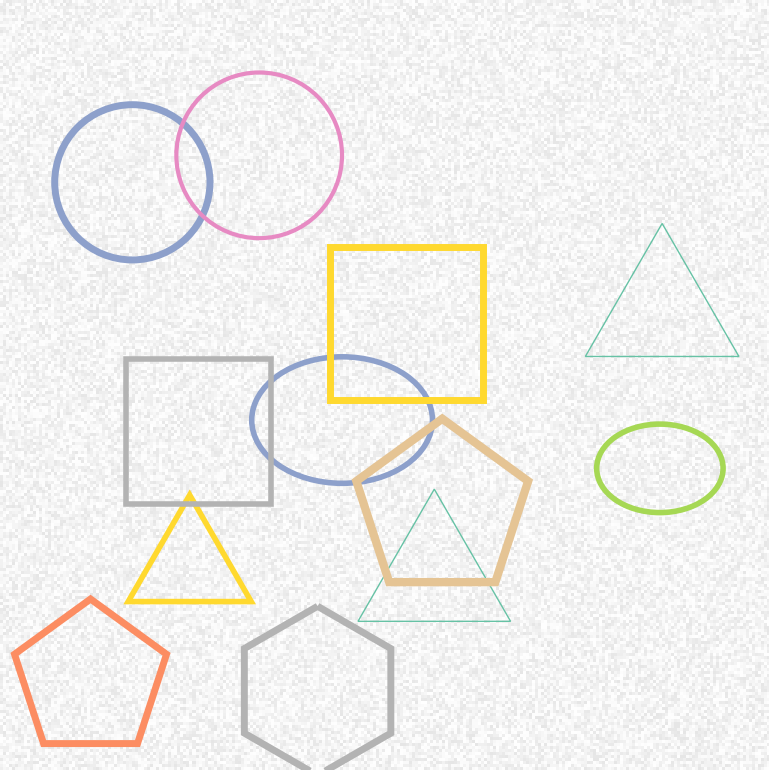[{"shape": "triangle", "thickness": 0.5, "radius": 0.58, "center": [0.86, 0.595]}, {"shape": "triangle", "thickness": 0.5, "radius": 0.57, "center": [0.564, 0.25]}, {"shape": "pentagon", "thickness": 2.5, "radius": 0.52, "center": [0.118, 0.118]}, {"shape": "circle", "thickness": 2.5, "radius": 0.5, "center": [0.172, 0.763]}, {"shape": "oval", "thickness": 2, "radius": 0.59, "center": [0.444, 0.454]}, {"shape": "circle", "thickness": 1.5, "radius": 0.54, "center": [0.337, 0.798]}, {"shape": "oval", "thickness": 2, "radius": 0.41, "center": [0.857, 0.392]}, {"shape": "square", "thickness": 2.5, "radius": 0.5, "center": [0.528, 0.58]}, {"shape": "triangle", "thickness": 2, "radius": 0.46, "center": [0.246, 0.265]}, {"shape": "pentagon", "thickness": 3, "radius": 0.59, "center": [0.574, 0.339]}, {"shape": "square", "thickness": 2, "radius": 0.47, "center": [0.258, 0.439]}, {"shape": "hexagon", "thickness": 2.5, "radius": 0.55, "center": [0.412, 0.103]}]